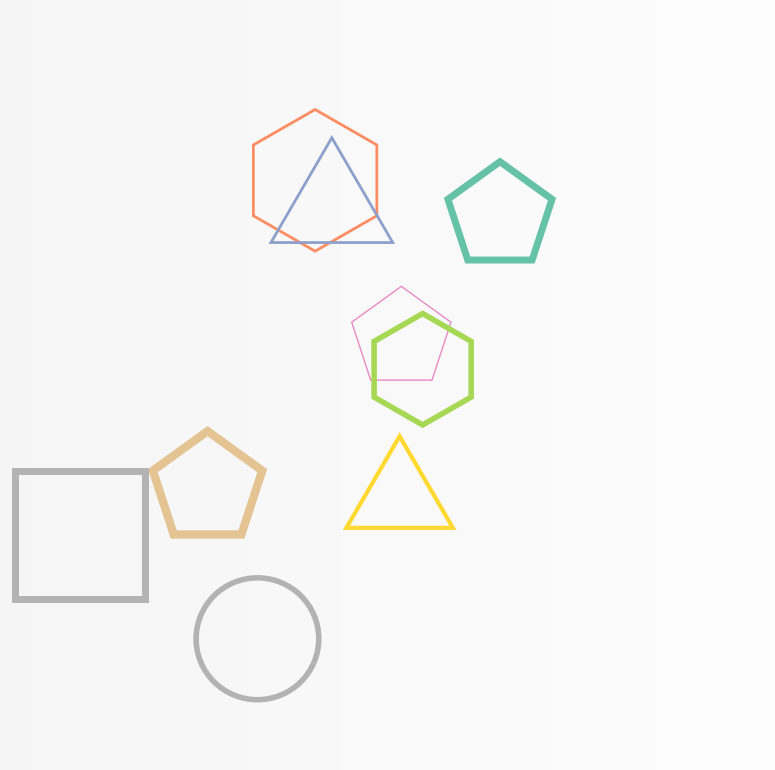[{"shape": "pentagon", "thickness": 2.5, "radius": 0.35, "center": [0.645, 0.719]}, {"shape": "hexagon", "thickness": 1, "radius": 0.46, "center": [0.407, 0.766]}, {"shape": "triangle", "thickness": 1, "radius": 0.45, "center": [0.428, 0.73]}, {"shape": "pentagon", "thickness": 0.5, "radius": 0.34, "center": [0.518, 0.561]}, {"shape": "hexagon", "thickness": 2, "radius": 0.36, "center": [0.545, 0.52]}, {"shape": "triangle", "thickness": 1.5, "radius": 0.4, "center": [0.516, 0.354]}, {"shape": "pentagon", "thickness": 3, "radius": 0.37, "center": [0.268, 0.366]}, {"shape": "circle", "thickness": 2, "radius": 0.4, "center": [0.332, 0.17]}, {"shape": "square", "thickness": 2.5, "radius": 0.42, "center": [0.103, 0.305]}]